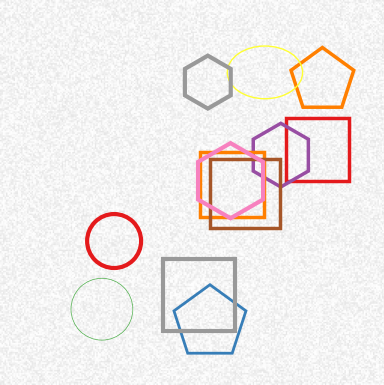[{"shape": "square", "thickness": 2.5, "radius": 0.41, "center": [0.824, 0.611]}, {"shape": "circle", "thickness": 3, "radius": 0.35, "center": [0.296, 0.374]}, {"shape": "pentagon", "thickness": 2, "radius": 0.49, "center": [0.545, 0.162]}, {"shape": "circle", "thickness": 0.5, "radius": 0.4, "center": [0.265, 0.197]}, {"shape": "hexagon", "thickness": 2.5, "radius": 0.41, "center": [0.729, 0.597]}, {"shape": "square", "thickness": 2.5, "radius": 0.42, "center": [0.602, 0.521]}, {"shape": "pentagon", "thickness": 2.5, "radius": 0.43, "center": [0.837, 0.791]}, {"shape": "oval", "thickness": 1, "radius": 0.49, "center": [0.688, 0.812]}, {"shape": "square", "thickness": 2.5, "radius": 0.45, "center": [0.636, 0.498]}, {"shape": "hexagon", "thickness": 3, "radius": 0.49, "center": [0.599, 0.531]}, {"shape": "square", "thickness": 3, "radius": 0.46, "center": [0.517, 0.234]}, {"shape": "hexagon", "thickness": 3, "radius": 0.34, "center": [0.54, 0.787]}]